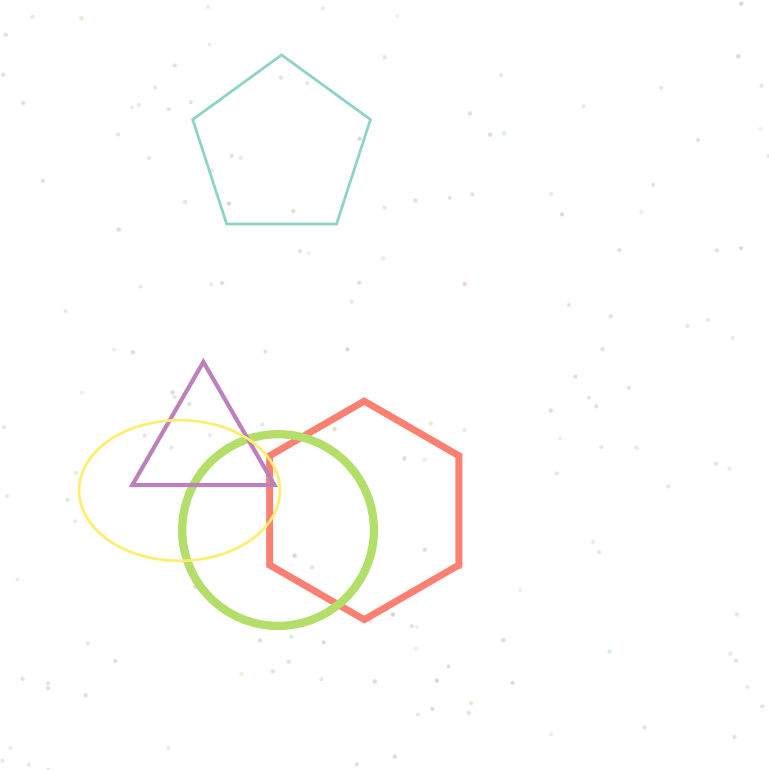[{"shape": "pentagon", "thickness": 1, "radius": 0.61, "center": [0.366, 0.807]}, {"shape": "hexagon", "thickness": 2.5, "radius": 0.71, "center": [0.473, 0.337]}, {"shape": "circle", "thickness": 3, "radius": 0.62, "center": [0.361, 0.312]}, {"shape": "triangle", "thickness": 1.5, "radius": 0.53, "center": [0.264, 0.423]}, {"shape": "oval", "thickness": 1, "radius": 0.65, "center": [0.233, 0.363]}]